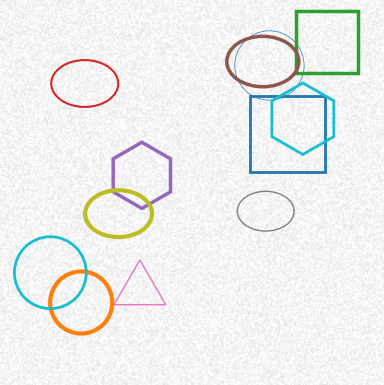[{"shape": "circle", "thickness": 0.5, "radius": 0.45, "center": [0.7, 0.83]}, {"shape": "square", "thickness": 2, "radius": 0.49, "center": [0.746, 0.652]}, {"shape": "circle", "thickness": 3, "radius": 0.4, "center": [0.211, 0.214]}, {"shape": "square", "thickness": 2.5, "radius": 0.4, "center": [0.848, 0.891]}, {"shape": "oval", "thickness": 1.5, "radius": 0.43, "center": [0.22, 0.783]}, {"shape": "hexagon", "thickness": 2.5, "radius": 0.43, "center": [0.368, 0.545]}, {"shape": "oval", "thickness": 2.5, "radius": 0.47, "center": [0.683, 0.84]}, {"shape": "triangle", "thickness": 1, "radius": 0.39, "center": [0.363, 0.247]}, {"shape": "oval", "thickness": 1, "radius": 0.37, "center": [0.69, 0.451]}, {"shape": "oval", "thickness": 3, "radius": 0.43, "center": [0.308, 0.445]}, {"shape": "circle", "thickness": 2, "radius": 0.47, "center": [0.131, 0.292]}, {"shape": "hexagon", "thickness": 2, "radius": 0.46, "center": [0.787, 0.692]}]